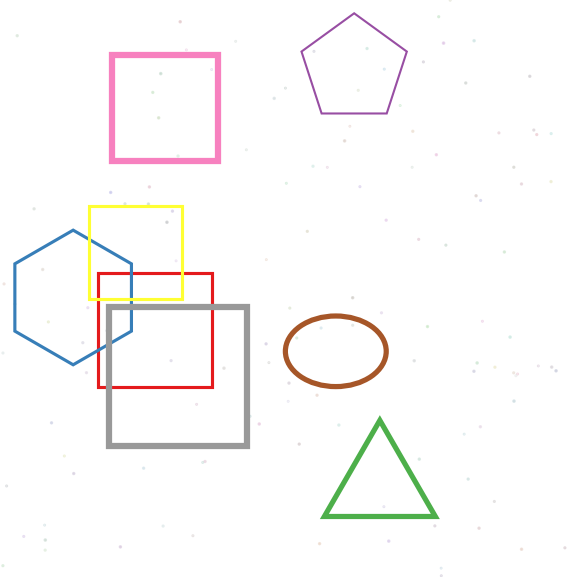[{"shape": "square", "thickness": 1.5, "radius": 0.5, "center": [0.269, 0.428]}, {"shape": "hexagon", "thickness": 1.5, "radius": 0.58, "center": [0.127, 0.484]}, {"shape": "triangle", "thickness": 2.5, "radius": 0.55, "center": [0.658, 0.16]}, {"shape": "pentagon", "thickness": 1, "radius": 0.48, "center": [0.613, 0.88]}, {"shape": "square", "thickness": 1.5, "radius": 0.41, "center": [0.235, 0.562]}, {"shape": "oval", "thickness": 2.5, "radius": 0.44, "center": [0.581, 0.391]}, {"shape": "square", "thickness": 3, "radius": 0.46, "center": [0.285, 0.812]}, {"shape": "square", "thickness": 3, "radius": 0.6, "center": [0.309, 0.347]}]